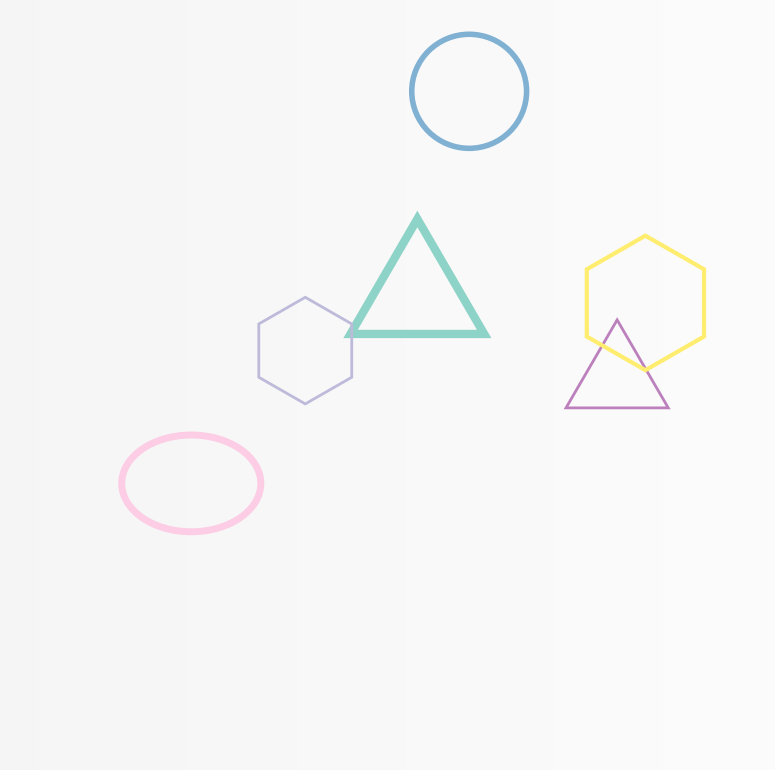[{"shape": "triangle", "thickness": 3, "radius": 0.5, "center": [0.539, 0.616]}, {"shape": "hexagon", "thickness": 1, "radius": 0.35, "center": [0.394, 0.545]}, {"shape": "circle", "thickness": 2, "radius": 0.37, "center": [0.605, 0.881]}, {"shape": "oval", "thickness": 2.5, "radius": 0.45, "center": [0.247, 0.372]}, {"shape": "triangle", "thickness": 1, "radius": 0.38, "center": [0.796, 0.508]}, {"shape": "hexagon", "thickness": 1.5, "radius": 0.44, "center": [0.833, 0.607]}]